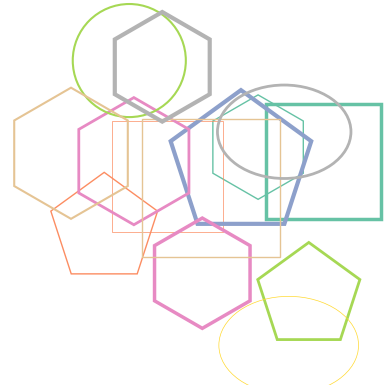[{"shape": "hexagon", "thickness": 1, "radius": 0.68, "center": [0.67, 0.618]}, {"shape": "square", "thickness": 2.5, "radius": 0.74, "center": [0.841, 0.58]}, {"shape": "pentagon", "thickness": 1, "radius": 0.73, "center": [0.271, 0.407]}, {"shape": "square", "thickness": 0.5, "radius": 0.72, "center": [0.435, 0.542]}, {"shape": "pentagon", "thickness": 3, "radius": 0.96, "center": [0.626, 0.574]}, {"shape": "hexagon", "thickness": 2, "radius": 0.83, "center": [0.348, 0.581]}, {"shape": "hexagon", "thickness": 2.5, "radius": 0.72, "center": [0.525, 0.29]}, {"shape": "pentagon", "thickness": 2, "radius": 0.7, "center": [0.802, 0.231]}, {"shape": "circle", "thickness": 1.5, "radius": 0.73, "center": [0.336, 0.843]}, {"shape": "oval", "thickness": 0.5, "radius": 0.91, "center": [0.75, 0.103]}, {"shape": "square", "thickness": 1, "radius": 0.9, "center": [0.548, 0.511]}, {"shape": "hexagon", "thickness": 1.5, "radius": 0.85, "center": [0.184, 0.602]}, {"shape": "hexagon", "thickness": 3, "radius": 0.71, "center": [0.421, 0.826]}, {"shape": "oval", "thickness": 2, "radius": 0.87, "center": [0.738, 0.658]}]